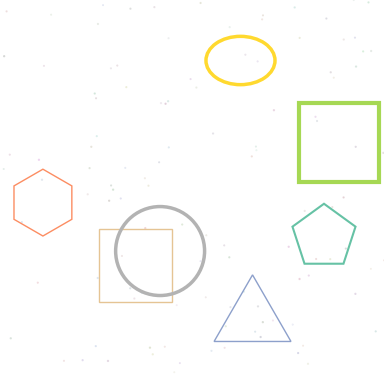[{"shape": "pentagon", "thickness": 1.5, "radius": 0.43, "center": [0.842, 0.385]}, {"shape": "hexagon", "thickness": 1, "radius": 0.43, "center": [0.111, 0.474]}, {"shape": "triangle", "thickness": 1, "radius": 0.58, "center": [0.656, 0.171]}, {"shape": "square", "thickness": 3, "radius": 0.52, "center": [0.881, 0.63]}, {"shape": "oval", "thickness": 2.5, "radius": 0.45, "center": [0.625, 0.843]}, {"shape": "square", "thickness": 1, "radius": 0.47, "center": [0.353, 0.311]}, {"shape": "circle", "thickness": 2.5, "radius": 0.58, "center": [0.416, 0.348]}]